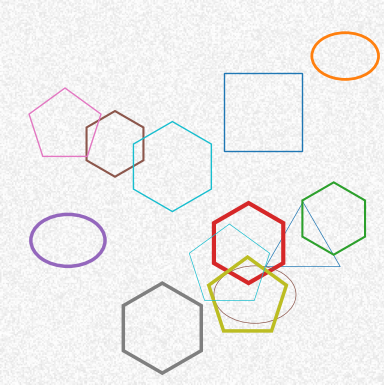[{"shape": "square", "thickness": 1, "radius": 0.51, "center": [0.682, 0.71]}, {"shape": "triangle", "thickness": 0.5, "radius": 0.56, "center": [0.787, 0.363]}, {"shape": "oval", "thickness": 2, "radius": 0.43, "center": [0.897, 0.854]}, {"shape": "hexagon", "thickness": 1.5, "radius": 0.47, "center": [0.867, 0.432]}, {"shape": "hexagon", "thickness": 3, "radius": 0.52, "center": [0.646, 0.369]}, {"shape": "oval", "thickness": 2.5, "radius": 0.48, "center": [0.176, 0.376]}, {"shape": "oval", "thickness": 0.5, "radius": 0.53, "center": [0.662, 0.235]}, {"shape": "hexagon", "thickness": 1.5, "radius": 0.43, "center": [0.299, 0.626]}, {"shape": "pentagon", "thickness": 1, "radius": 0.49, "center": [0.169, 0.673]}, {"shape": "hexagon", "thickness": 2.5, "radius": 0.58, "center": [0.422, 0.148]}, {"shape": "pentagon", "thickness": 2.5, "radius": 0.53, "center": [0.643, 0.226]}, {"shape": "hexagon", "thickness": 1, "radius": 0.58, "center": [0.448, 0.567]}, {"shape": "pentagon", "thickness": 0.5, "radius": 0.55, "center": [0.596, 0.308]}]